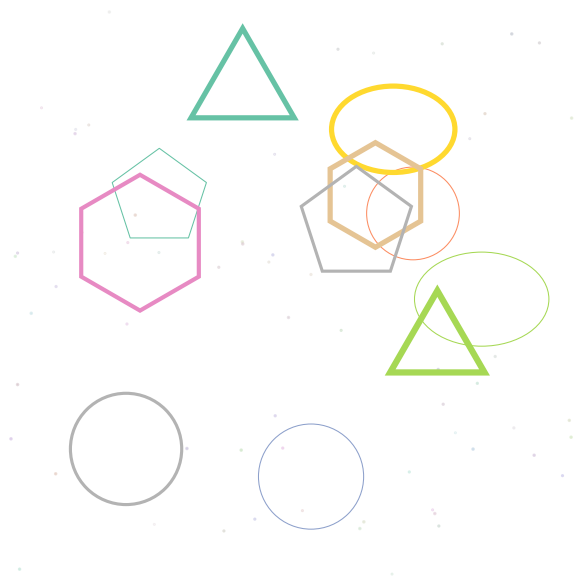[{"shape": "triangle", "thickness": 2.5, "radius": 0.52, "center": [0.42, 0.847]}, {"shape": "pentagon", "thickness": 0.5, "radius": 0.43, "center": [0.276, 0.657]}, {"shape": "circle", "thickness": 0.5, "radius": 0.4, "center": [0.715, 0.63]}, {"shape": "circle", "thickness": 0.5, "radius": 0.46, "center": [0.539, 0.174]}, {"shape": "hexagon", "thickness": 2, "radius": 0.59, "center": [0.242, 0.579]}, {"shape": "oval", "thickness": 0.5, "radius": 0.58, "center": [0.834, 0.481]}, {"shape": "triangle", "thickness": 3, "radius": 0.47, "center": [0.757, 0.401]}, {"shape": "oval", "thickness": 2.5, "radius": 0.53, "center": [0.681, 0.775]}, {"shape": "hexagon", "thickness": 2.5, "radius": 0.45, "center": [0.65, 0.662]}, {"shape": "pentagon", "thickness": 1.5, "radius": 0.5, "center": [0.617, 0.611]}, {"shape": "circle", "thickness": 1.5, "radius": 0.48, "center": [0.218, 0.222]}]